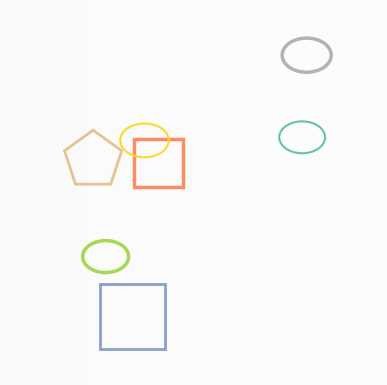[{"shape": "oval", "thickness": 1.5, "radius": 0.3, "center": [0.78, 0.643]}, {"shape": "square", "thickness": 2.5, "radius": 0.32, "center": [0.41, 0.577]}, {"shape": "square", "thickness": 2, "radius": 0.42, "center": [0.342, 0.178]}, {"shape": "oval", "thickness": 2.5, "radius": 0.3, "center": [0.273, 0.334]}, {"shape": "oval", "thickness": 1.5, "radius": 0.31, "center": [0.373, 0.635]}, {"shape": "pentagon", "thickness": 2, "radius": 0.39, "center": [0.24, 0.584]}, {"shape": "oval", "thickness": 2.5, "radius": 0.32, "center": [0.791, 0.857]}]